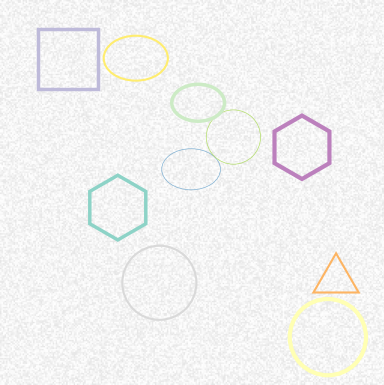[{"shape": "hexagon", "thickness": 2.5, "radius": 0.42, "center": [0.306, 0.461]}, {"shape": "circle", "thickness": 3, "radius": 0.5, "center": [0.852, 0.124]}, {"shape": "square", "thickness": 2.5, "radius": 0.39, "center": [0.176, 0.848]}, {"shape": "oval", "thickness": 0.5, "radius": 0.38, "center": [0.496, 0.56]}, {"shape": "triangle", "thickness": 1.5, "radius": 0.34, "center": [0.873, 0.274]}, {"shape": "circle", "thickness": 0.5, "radius": 0.35, "center": [0.606, 0.644]}, {"shape": "circle", "thickness": 1.5, "radius": 0.48, "center": [0.414, 0.265]}, {"shape": "hexagon", "thickness": 3, "radius": 0.41, "center": [0.784, 0.617]}, {"shape": "oval", "thickness": 2.5, "radius": 0.34, "center": [0.515, 0.733]}, {"shape": "oval", "thickness": 1.5, "radius": 0.42, "center": [0.353, 0.849]}]